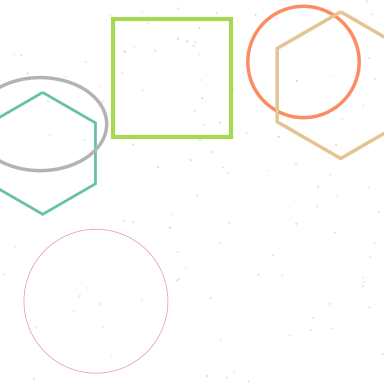[{"shape": "hexagon", "thickness": 2, "radius": 0.79, "center": [0.111, 0.602]}, {"shape": "circle", "thickness": 2.5, "radius": 0.72, "center": [0.788, 0.839]}, {"shape": "circle", "thickness": 0.5, "radius": 0.93, "center": [0.249, 0.218]}, {"shape": "square", "thickness": 3, "radius": 0.77, "center": [0.447, 0.797]}, {"shape": "hexagon", "thickness": 2.5, "radius": 0.95, "center": [0.885, 0.779]}, {"shape": "oval", "thickness": 2.5, "radius": 0.86, "center": [0.105, 0.678]}]